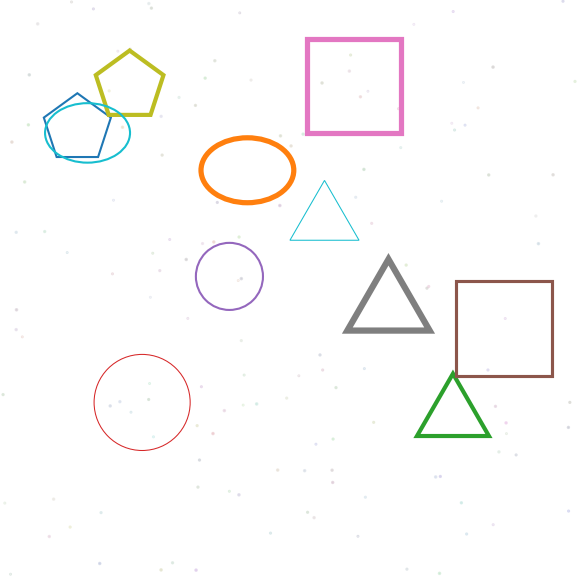[{"shape": "pentagon", "thickness": 1, "radius": 0.31, "center": [0.134, 0.777]}, {"shape": "oval", "thickness": 2.5, "radius": 0.4, "center": [0.428, 0.704]}, {"shape": "triangle", "thickness": 2, "radius": 0.36, "center": [0.784, 0.28]}, {"shape": "circle", "thickness": 0.5, "radius": 0.42, "center": [0.246, 0.302]}, {"shape": "circle", "thickness": 1, "radius": 0.29, "center": [0.397, 0.521]}, {"shape": "square", "thickness": 1.5, "radius": 0.41, "center": [0.873, 0.431]}, {"shape": "square", "thickness": 2.5, "radius": 0.41, "center": [0.613, 0.85]}, {"shape": "triangle", "thickness": 3, "radius": 0.41, "center": [0.673, 0.468]}, {"shape": "pentagon", "thickness": 2, "radius": 0.31, "center": [0.224, 0.85]}, {"shape": "triangle", "thickness": 0.5, "radius": 0.35, "center": [0.562, 0.618]}, {"shape": "oval", "thickness": 1, "radius": 0.37, "center": [0.152, 0.769]}]